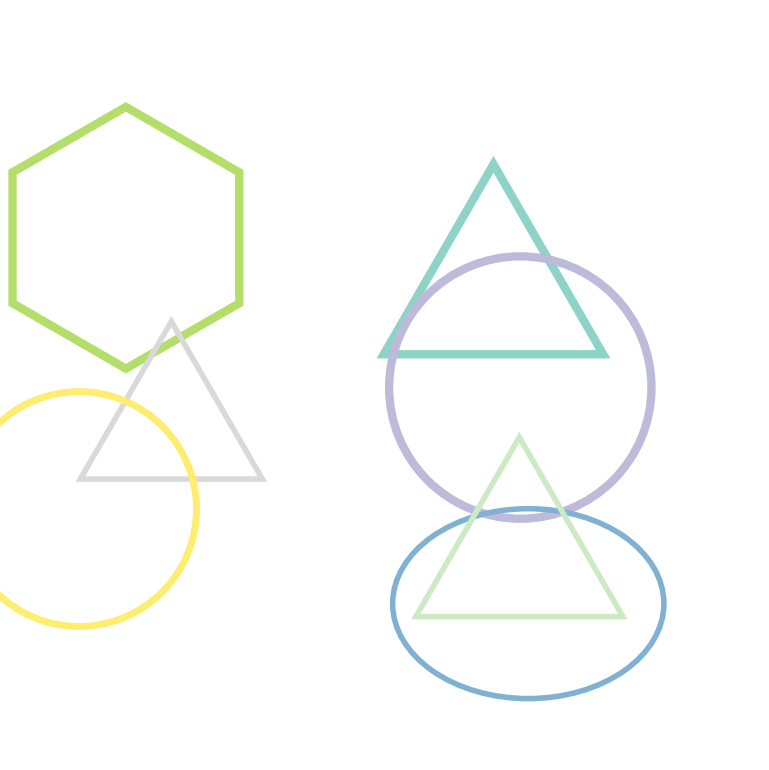[{"shape": "triangle", "thickness": 3, "radius": 0.82, "center": [0.641, 0.622]}, {"shape": "circle", "thickness": 3, "radius": 0.85, "center": [0.676, 0.497]}, {"shape": "oval", "thickness": 2, "radius": 0.88, "center": [0.686, 0.216]}, {"shape": "hexagon", "thickness": 3, "radius": 0.85, "center": [0.163, 0.691]}, {"shape": "triangle", "thickness": 2, "radius": 0.68, "center": [0.223, 0.446]}, {"shape": "triangle", "thickness": 2, "radius": 0.78, "center": [0.674, 0.277]}, {"shape": "circle", "thickness": 2.5, "radius": 0.76, "center": [0.103, 0.339]}]